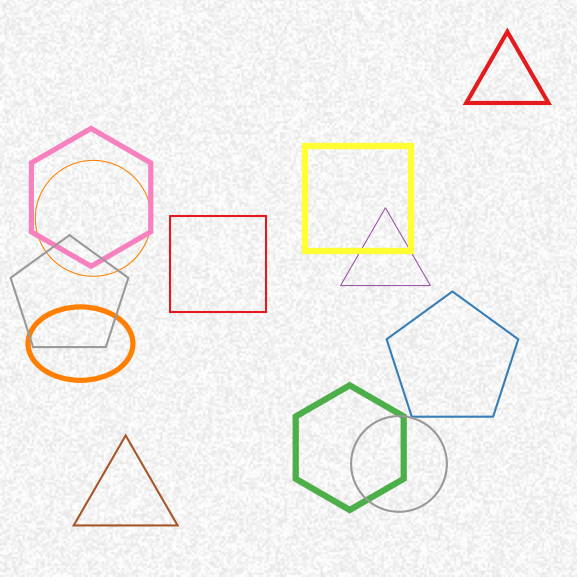[{"shape": "triangle", "thickness": 2, "radius": 0.41, "center": [0.879, 0.862]}, {"shape": "square", "thickness": 1, "radius": 0.42, "center": [0.378, 0.542]}, {"shape": "pentagon", "thickness": 1, "radius": 0.6, "center": [0.783, 0.375]}, {"shape": "hexagon", "thickness": 3, "radius": 0.54, "center": [0.606, 0.224]}, {"shape": "triangle", "thickness": 0.5, "radius": 0.45, "center": [0.667, 0.55]}, {"shape": "circle", "thickness": 0.5, "radius": 0.5, "center": [0.162, 0.621]}, {"shape": "oval", "thickness": 2.5, "radius": 0.45, "center": [0.139, 0.404]}, {"shape": "square", "thickness": 3, "radius": 0.46, "center": [0.62, 0.655]}, {"shape": "triangle", "thickness": 1, "radius": 0.52, "center": [0.218, 0.141]}, {"shape": "hexagon", "thickness": 2.5, "radius": 0.6, "center": [0.158, 0.657]}, {"shape": "circle", "thickness": 1, "radius": 0.41, "center": [0.691, 0.196]}, {"shape": "pentagon", "thickness": 1, "radius": 0.54, "center": [0.12, 0.485]}]